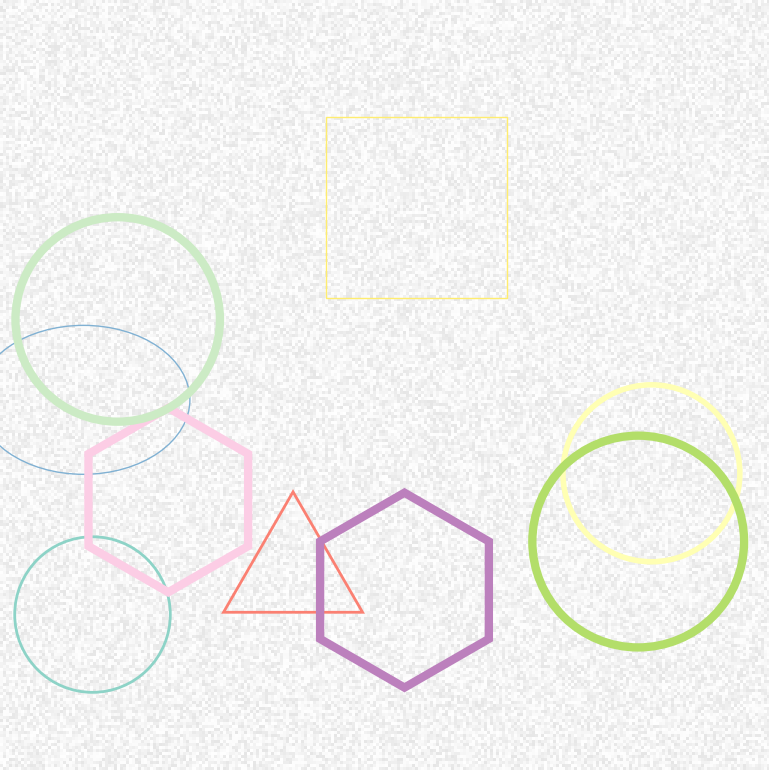[{"shape": "circle", "thickness": 1, "radius": 0.51, "center": [0.12, 0.202]}, {"shape": "circle", "thickness": 2, "radius": 0.57, "center": [0.846, 0.385]}, {"shape": "triangle", "thickness": 1, "radius": 0.52, "center": [0.381, 0.257]}, {"shape": "oval", "thickness": 0.5, "radius": 0.69, "center": [0.108, 0.481]}, {"shape": "circle", "thickness": 3, "radius": 0.69, "center": [0.829, 0.297]}, {"shape": "hexagon", "thickness": 3, "radius": 0.6, "center": [0.219, 0.351]}, {"shape": "hexagon", "thickness": 3, "radius": 0.63, "center": [0.525, 0.234]}, {"shape": "circle", "thickness": 3, "radius": 0.66, "center": [0.153, 0.585]}, {"shape": "square", "thickness": 0.5, "radius": 0.59, "center": [0.541, 0.731]}]